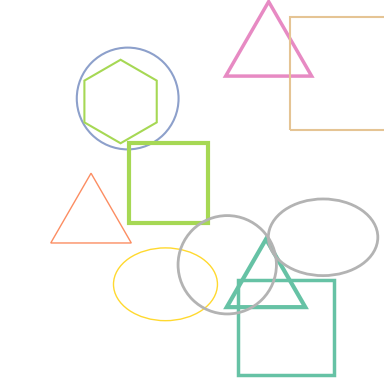[{"shape": "square", "thickness": 2.5, "radius": 0.62, "center": [0.743, 0.149]}, {"shape": "triangle", "thickness": 3, "radius": 0.59, "center": [0.691, 0.261]}, {"shape": "triangle", "thickness": 1, "radius": 0.6, "center": [0.236, 0.429]}, {"shape": "circle", "thickness": 1.5, "radius": 0.66, "center": [0.332, 0.744]}, {"shape": "triangle", "thickness": 2.5, "radius": 0.64, "center": [0.698, 0.867]}, {"shape": "square", "thickness": 3, "radius": 0.52, "center": [0.437, 0.524]}, {"shape": "hexagon", "thickness": 1.5, "radius": 0.54, "center": [0.313, 0.736]}, {"shape": "oval", "thickness": 1, "radius": 0.68, "center": [0.43, 0.262]}, {"shape": "square", "thickness": 1.5, "radius": 0.74, "center": [0.9, 0.808]}, {"shape": "circle", "thickness": 2, "radius": 0.64, "center": [0.59, 0.312]}, {"shape": "oval", "thickness": 2, "radius": 0.71, "center": [0.839, 0.384]}]